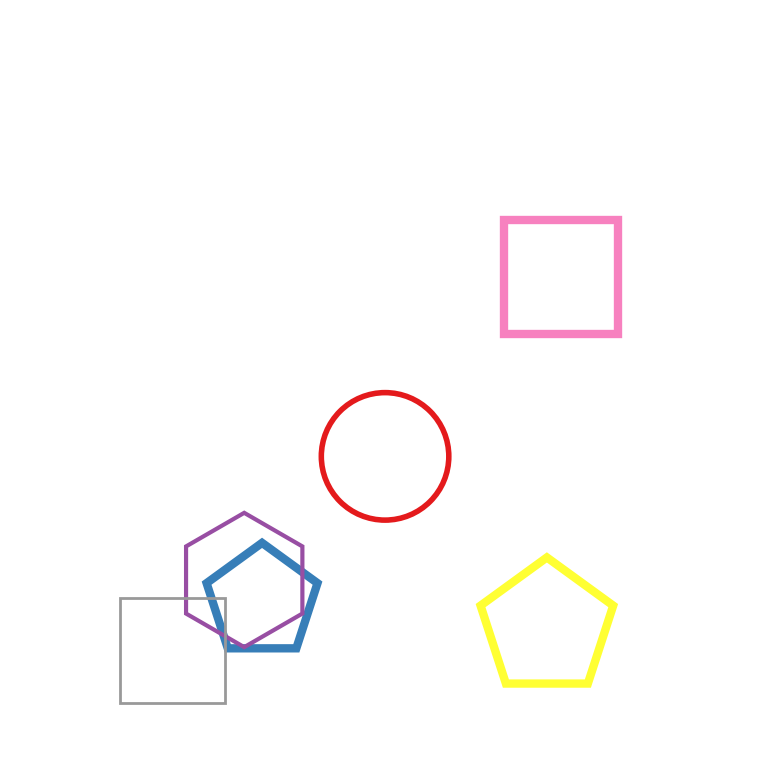[{"shape": "circle", "thickness": 2, "radius": 0.41, "center": [0.5, 0.407]}, {"shape": "pentagon", "thickness": 3, "radius": 0.38, "center": [0.34, 0.219]}, {"shape": "hexagon", "thickness": 1.5, "radius": 0.44, "center": [0.317, 0.247]}, {"shape": "pentagon", "thickness": 3, "radius": 0.45, "center": [0.71, 0.186]}, {"shape": "square", "thickness": 3, "radius": 0.37, "center": [0.729, 0.64]}, {"shape": "square", "thickness": 1, "radius": 0.34, "center": [0.224, 0.156]}]